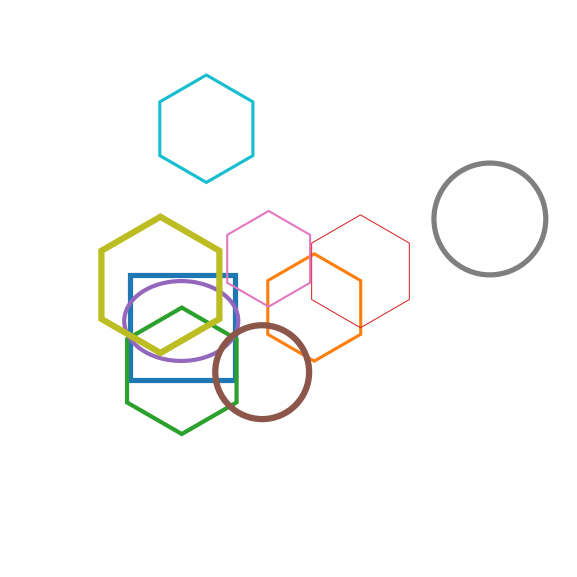[{"shape": "square", "thickness": 2.5, "radius": 0.45, "center": [0.315, 0.432]}, {"shape": "hexagon", "thickness": 1.5, "radius": 0.46, "center": [0.544, 0.467]}, {"shape": "hexagon", "thickness": 2, "radius": 0.55, "center": [0.315, 0.357]}, {"shape": "hexagon", "thickness": 0.5, "radius": 0.49, "center": [0.624, 0.529]}, {"shape": "oval", "thickness": 2, "radius": 0.49, "center": [0.314, 0.443]}, {"shape": "circle", "thickness": 3, "radius": 0.41, "center": [0.454, 0.355]}, {"shape": "hexagon", "thickness": 1, "radius": 0.41, "center": [0.465, 0.551]}, {"shape": "circle", "thickness": 2.5, "radius": 0.48, "center": [0.848, 0.62]}, {"shape": "hexagon", "thickness": 3, "radius": 0.59, "center": [0.278, 0.506]}, {"shape": "hexagon", "thickness": 1.5, "radius": 0.47, "center": [0.357, 0.776]}]